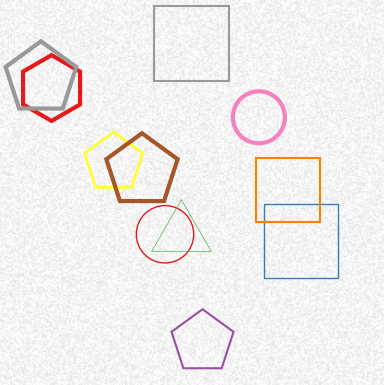[{"shape": "circle", "thickness": 1, "radius": 0.37, "center": [0.429, 0.392]}, {"shape": "hexagon", "thickness": 3, "radius": 0.43, "center": [0.134, 0.771]}, {"shape": "square", "thickness": 1, "radius": 0.48, "center": [0.782, 0.375]}, {"shape": "triangle", "thickness": 0.5, "radius": 0.45, "center": [0.471, 0.392]}, {"shape": "pentagon", "thickness": 1.5, "radius": 0.42, "center": [0.526, 0.112]}, {"shape": "square", "thickness": 1.5, "radius": 0.42, "center": [0.747, 0.507]}, {"shape": "pentagon", "thickness": 2, "radius": 0.4, "center": [0.295, 0.578]}, {"shape": "pentagon", "thickness": 3, "radius": 0.49, "center": [0.369, 0.556]}, {"shape": "circle", "thickness": 3, "radius": 0.34, "center": [0.672, 0.695]}, {"shape": "square", "thickness": 1.5, "radius": 0.49, "center": [0.498, 0.887]}, {"shape": "pentagon", "thickness": 3, "radius": 0.48, "center": [0.106, 0.796]}]